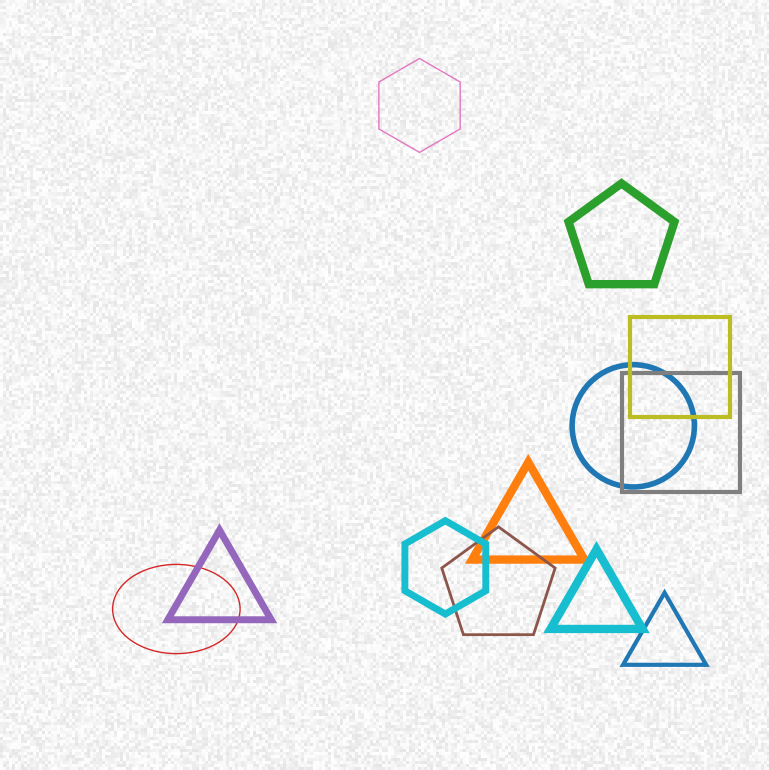[{"shape": "circle", "thickness": 2, "radius": 0.4, "center": [0.822, 0.447]}, {"shape": "triangle", "thickness": 1.5, "radius": 0.31, "center": [0.863, 0.168]}, {"shape": "triangle", "thickness": 3, "radius": 0.42, "center": [0.686, 0.315]}, {"shape": "pentagon", "thickness": 3, "radius": 0.36, "center": [0.807, 0.689]}, {"shape": "oval", "thickness": 0.5, "radius": 0.41, "center": [0.229, 0.209]}, {"shape": "triangle", "thickness": 2.5, "radius": 0.39, "center": [0.285, 0.234]}, {"shape": "pentagon", "thickness": 1, "radius": 0.39, "center": [0.647, 0.238]}, {"shape": "hexagon", "thickness": 0.5, "radius": 0.3, "center": [0.545, 0.863]}, {"shape": "square", "thickness": 1.5, "radius": 0.39, "center": [0.884, 0.439]}, {"shape": "square", "thickness": 1.5, "radius": 0.32, "center": [0.883, 0.523]}, {"shape": "hexagon", "thickness": 2.5, "radius": 0.3, "center": [0.578, 0.263]}, {"shape": "triangle", "thickness": 3, "radius": 0.34, "center": [0.775, 0.218]}]